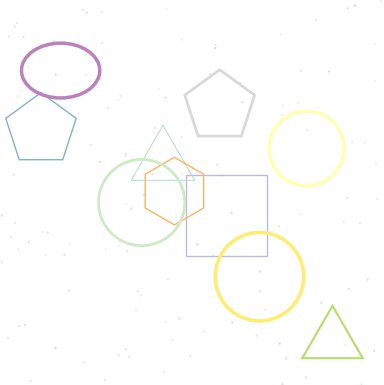[{"shape": "triangle", "thickness": 0.5, "radius": 0.48, "center": [0.423, 0.579]}, {"shape": "circle", "thickness": 2.5, "radius": 0.49, "center": [0.797, 0.614]}, {"shape": "square", "thickness": 1, "radius": 0.53, "center": [0.588, 0.44]}, {"shape": "pentagon", "thickness": 1, "radius": 0.48, "center": [0.106, 0.663]}, {"shape": "hexagon", "thickness": 1, "radius": 0.44, "center": [0.453, 0.504]}, {"shape": "triangle", "thickness": 1.5, "radius": 0.45, "center": [0.864, 0.115]}, {"shape": "pentagon", "thickness": 2, "radius": 0.48, "center": [0.571, 0.723]}, {"shape": "oval", "thickness": 2.5, "radius": 0.51, "center": [0.157, 0.817]}, {"shape": "circle", "thickness": 2, "radius": 0.56, "center": [0.368, 0.474]}, {"shape": "circle", "thickness": 2.5, "radius": 0.57, "center": [0.674, 0.281]}]